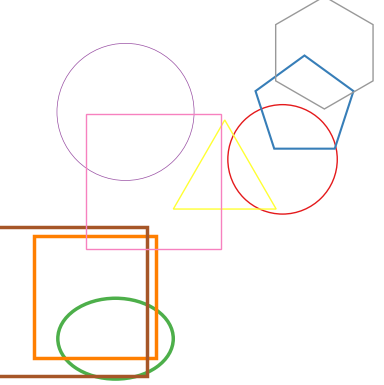[{"shape": "circle", "thickness": 1, "radius": 0.71, "center": [0.734, 0.586]}, {"shape": "pentagon", "thickness": 1.5, "radius": 0.67, "center": [0.791, 0.722]}, {"shape": "oval", "thickness": 2.5, "radius": 0.75, "center": [0.3, 0.12]}, {"shape": "circle", "thickness": 0.5, "radius": 0.89, "center": [0.326, 0.709]}, {"shape": "square", "thickness": 2.5, "radius": 0.79, "center": [0.246, 0.227]}, {"shape": "triangle", "thickness": 1, "radius": 0.77, "center": [0.584, 0.534]}, {"shape": "square", "thickness": 2.5, "radius": 0.97, "center": [0.186, 0.217]}, {"shape": "square", "thickness": 1, "radius": 0.88, "center": [0.399, 0.528]}, {"shape": "hexagon", "thickness": 1, "radius": 0.73, "center": [0.843, 0.863]}]